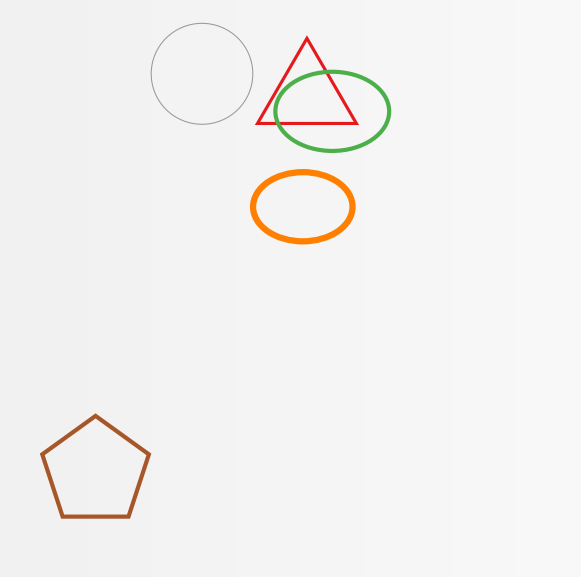[{"shape": "triangle", "thickness": 1.5, "radius": 0.49, "center": [0.528, 0.834]}, {"shape": "oval", "thickness": 2, "radius": 0.49, "center": [0.572, 0.806]}, {"shape": "oval", "thickness": 3, "radius": 0.43, "center": [0.521, 0.641]}, {"shape": "pentagon", "thickness": 2, "radius": 0.48, "center": [0.164, 0.183]}, {"shape": "circle", "thickness": 0.5, "radius": 0.44, "center": [0.348, 0.871]}]